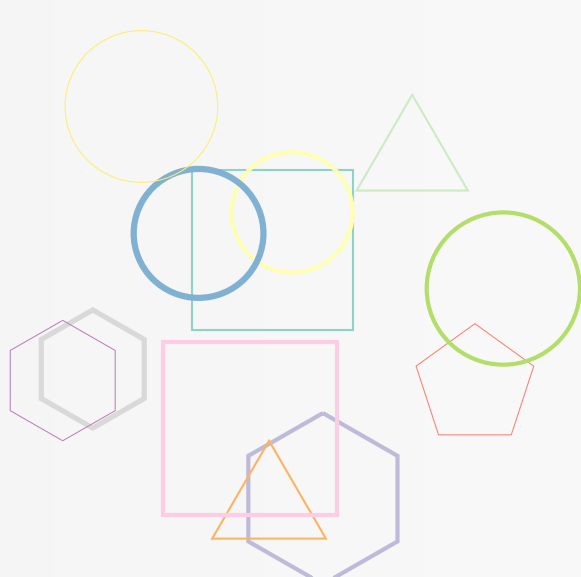[{"shape": "square", "thickness": 1, "radius": 0.69, "center": [0.468, 0.567]}, {"shape": "circle", "thickness": 2, "radius": 0.52, "center": [0.503, 0.631]}, {"shape": "hexagon", "thickness": 2, "radius": 0.74, "center": [0.556, 0.136]}, {"shape": "pentagon", "thickness": 0.5, "radius": 0.53, "center": [0.817, 0.332]}, {"shape": "circle", "thickness": 3, "radius": 0.56, "center": [0.342, 0.595]}, {"shape": "triangle", "thickness": 1, "radius": 0.56, "center": [0.463, 0.123]}, {"shape": "circle", "thickness": 2, "radius": 0.66, "center": [0.866, 0.5]}, {"shape": "square", "thickness": 2, "radius": 0.75, "center": [0.43, 0.257]}, {"shape": "hexagon", "thickness": 2.5, "radius": 0.51, "center": [0.16, 0.36]}, {"shape": "hexagon", "thickness": 0.5, "radius": 0.52, "center": [0.108, 0.34]}, {"shape": "triangle", "thickness": 1, "radius": 0.55, "center": [0.709, 0.724]}, {"shape": "circle", "thickness": 0.5, "radius": 0.66, "center": [0.243, 0.815]}]